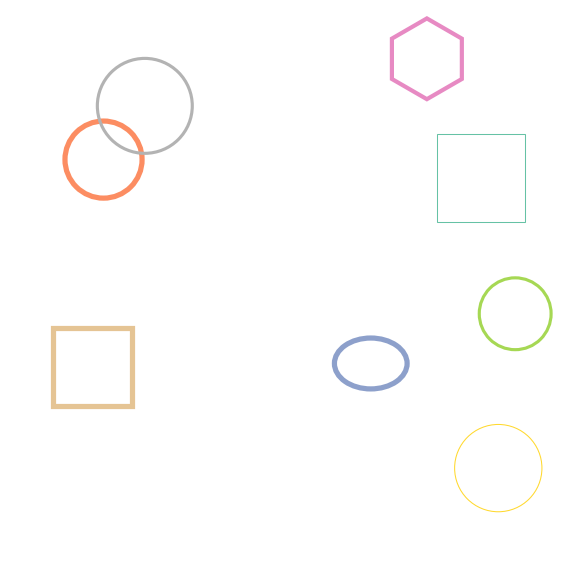[{"shape": "square", "thickness": 0.5, "radius": 0.38, "center": [0.832, 0.692]}, {"shape": "circle", "thickness": 2.5, "radius": 0.33, "center": [0.179, 0.723]}, {"shape": "oval", "thickness": 2.5, "radius": 0.31, "center": [0.642, 0.37]}, {"shape": "hexagon", "thickness": 2, "radius": 0.35, "center": [0.739, 0.897]}, {"shape": "circle", "thickness": 1.5, "radius": 0.31, "center": [0.892, 0.456]}, {"shape": "circle", "thickness": 0.5, "radius": 0.38, "center": [0.863, 0.189]}, {"shape": "square", "thickness": 2.5, "radius": 0.34, "center": [0.16, 0.364]}, {"shape": "circle", "thickness": 1.5, "radius": 0.41, "center": [0.251, 0.816]}]